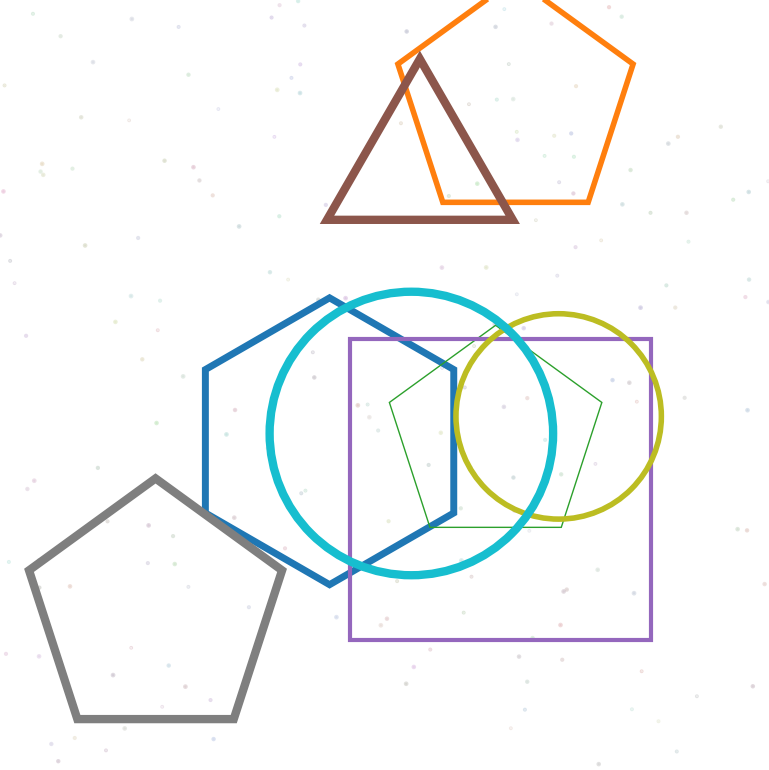[{"shape": "hexagon", "thickness": 2.5, "radius": 0.93, "center": [0.428, 0.427]}, {"shape": "pentagon", "thickness": 2, "radius": 0.8, "center": [0.669, 0.867]}, {"shape": "pentagon", "thickness": 0.5, "radius": 0.73, "center": [0.644, 0.432]}, {"shape": "square", "thickness": 1.5, "radius": 0.98, "center": [0.65, 0.364]}, {"shape": "triangle", "thickness": 3, "radius": 0.7, "center": [0.545, 0.784]}, {"shape": "pentagon", "thickness": 3, "radius": 0.86, "center": [0.202, 0.206]}, {"shape": "circle", "thickness": 2, "radius": 0.67, "center": [0.726, 0.459]}, {"shape": "circle", "thickness": 3, "radius": 0.92, "center": [0.534, 0.437]}]